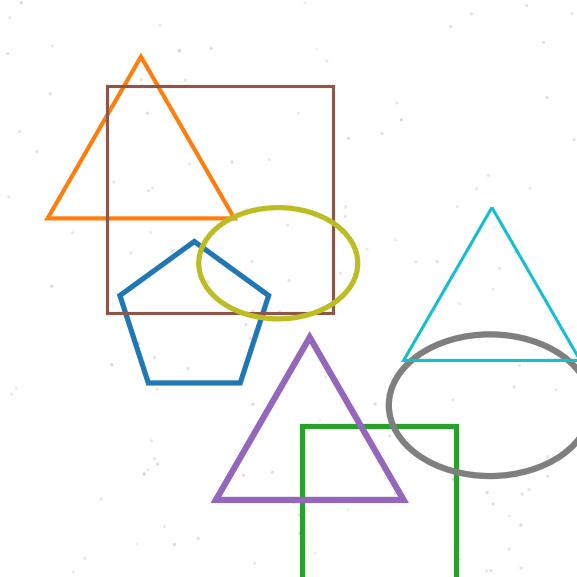[{"shape": "pentagon", "thickness": 2.5, "radius": 0.68, "center": [0.336, 0.446]}, {"shape": "triangle", "thickness": 2, "radius": 0.93, "center": [0.244, 0.714]}, {"shape": "square", "thickness": 2.5, "radius": 0.67, "center": [0.657, 0.128]}, {"shape": "triangle", "thickness": 3, "radius": 0.94, "center": [0.536, 0.227]}, {"shape": "square", "thickness": 1.5, "radius": 0.98, "center": [0.381, 0.654]}, {"shape": "oval", "thickness": 3, "radius": 0.88, "center": [0.849, 0.297]}, {"shape": "oval", "thickness": 2.5, "radius": 0.69, "center": [0.482, 0.543]}, {"shape": "triangle", "thickness": 1.5, "radius": 0.88, "center": [0.852, 0.463]}]